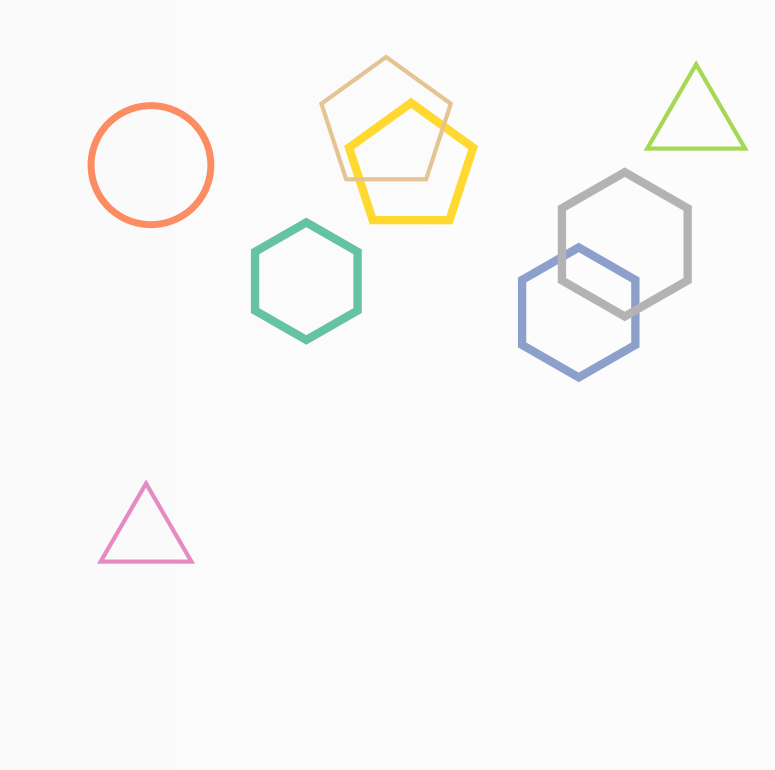[{"shape": "hexagon", "thickness": 3, "radius": 0.38, "center": [0.395, 0.635]}, {"shape": "circle", "thickness": 2.5, "radius": 0.39, "center": [0.195, 0.786]}, {"shape": "hexagon", "thickness": 3, "radius": 0.42, "center": [0.747, 0.594]}, {"shape": "triangle", "thickness": 1.5, "radius": 0.34, "center": [0.188, 0.304]}, {"shape": "triangle", "thickness": 1.5, "radius": 0.36, "center": [0.898, 0.844]}, {"shape": "pentagon", "thickness": 3, "radius": 0.42, "center": [0.53, 0.782]}, {"shape": "pentagon", "thickness": 1.5, "radius": 0.44, "center": [0.498, 0.838]}, {"shape": "hexagon", "thickness": 3, "radius": 0.47, "center": [0.806, 0.683]}]